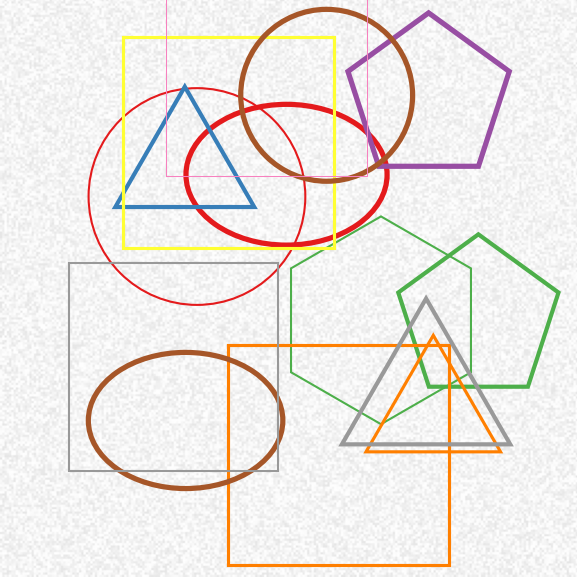[{"shape": "circle", "thickness": 1, "radius": 0.94, "center": [0.341, 0.659]}, {"shape": "oval", "thickness": 2.5, "radius": 0.87, "center": [0.496, 0.697]}, {"shape": "triangle", "thickness": 2, "radius": 0.69, "center": [0.32, 0.71]}, {"shape": "hexagon", "thickness": 1, "radius": 0.9, "center": [0.66, 0.444]}, {"shape": "pentagon", "thickness": 2, "radius": 0.73, "center": [0.828, 0.448]}, {"shape": "pentagon", "thickness": 2.5, "radius": 0.73, "center": [0.742, 0.83]}, {"shape": "triangle", "thickness": 1.5, "radius": 0.67, "center": [0.75, 0.284]}, {"shape": "square", "thickness": 1.5, "radius": 0.95, "center": [0.586, 0.211]}, {"shape": "square", "thickness": 1.5, "radius": 0.91, "center": [0.396, 0.752]}, {"shape": "oval", "thickness": 2.5, "radius": 0.84, "center": [0.321, 0.271]}, {"shape": "circle", "thickness": 2.5, "radius": 0.74, "center": [0.566, 0.834]}, {"shape": "square", "thickness": 0.5, "radius": 0.87, "center": [0.462, 0.868]}, {"shape": "triangle", "thickness": 2, "radius": 0.84, "center": [0.738, 0.314]}, {"shape": "square", "thickness": 1, "radius": 0.9, "center": [0.3, 0.363]}]